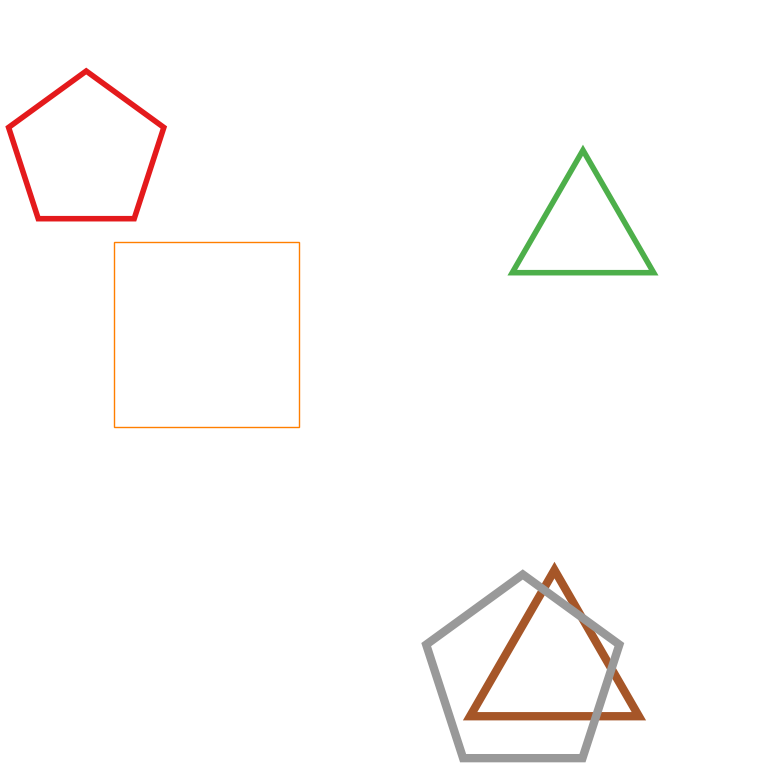[{"shape": "pentagon", "thickness": 2, "radius": 0.53, "center": [0.112, 0.802]}, {"shape": "triangle", "thickness": 2, "radius": 0.53, "center": [0.757, 0.699]}, {"shape": "square", "thickness": 0.5, "radius": 0.6, "center": [0.268, 0.565]}, {"shape": "triangle", "thickness": 3, "radius": 0.63, "center": [0.72, 0.133]}, {"shape": "pentagon", "thickness": 3, "radius": 0.66, "center": [0.679, 0.122]}]